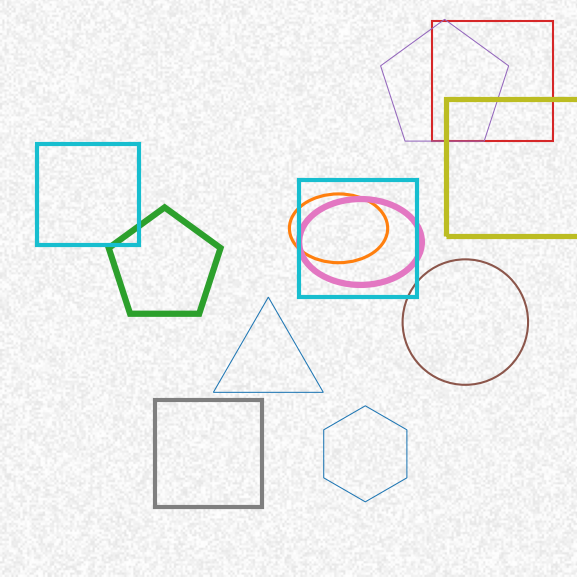[{"shape": "triangle", "thickness": 0.5, "radius": 0.55, "center": [0.465, 0.375]}, {"shape": "hexagon", "thickness": 0.5, "radius": 0.42, "center": [0.633, 0.213]}, {"shape": "oval", "thickness": 1.5, "radius": 0.43, "center": [0.586, 0.604]}, {"shape": "pentagon", "thickness": 3, "radius": 0.51, "center": [0.285, 0.538]}, {"shape": "square", "thickness": 1, "radius": 0.52, "center": [0.853, 0.859]}, {"shape": "pentagon", "thickness": 0.5, "radius": 0.58, "center": [0.77, 0.849]}, {"shape": "circle", "thickness": 1, "radius": 0.54, "center": [0.806, 0.441]}, {"shape": "oval", "thickness": 3, "radius": 0.53, "center": [0.624, 0.58]}, {"shape": "square", "thickness": 2, "radius": 0.46, "center": [0.36, 0.214]}, {"shape": "square", "thickness": 2.5, "radius": 0.6, "center": [0.892, 0.709]}, {"shape": "square", "thickness": 2, "radius": 0.51, "center": [0.62, 0.586]}, {"shape": "square", "thickness": 2, "radius": 0.44, "center": [0.152, 0.662]}]